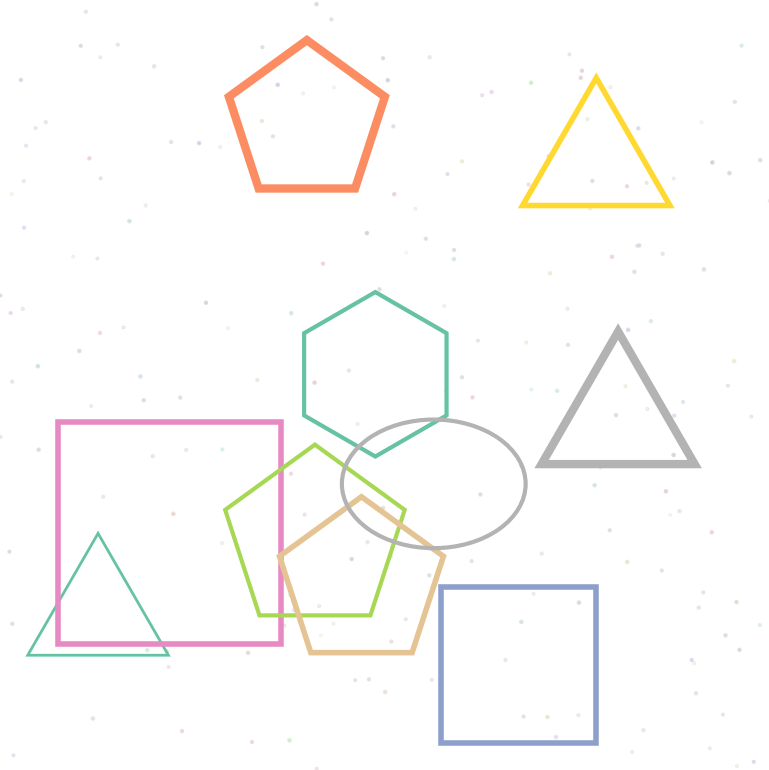[{"shape": "hexagon", "thickness": 1.5, "radius": 0.53, "center": [0.487, 0.514]}, {"shape": "triangle", "thickness": 1, "radius": 0.53, "center": [0.127, 0.202]}, {"shape": "pentagon", "thickness": 3, "radius": 0.53, "center": [0.399, 0.841]}, {"shape": "square", "thickness": 2, "radius": 0.5, "center": [0.673, 0.136]}, {"shape": "square", "thickness": 2, "radius": 0.72, "center": [0.22, 0.308]}, {"shape": "pentagon", "thickness": 1.5, "radius": 0.61, "center": [0.409, 0.3]}, {"shape": "triangle", "thickness": 2, "radius": 0.55, "center": [0.774, 0.788]}, {"shape": "pentagon", "thickness": 2, "radius": 0.56, "center": [0.469, 0.243]}, {"shape": "triangle", "thickness": 3, "radius": 0.57, "center": [0.803, 0.455]}, {"shape": "oval", "thickness": 1.5, "radius": 0.6, "center": [0.563, 0.372]}]